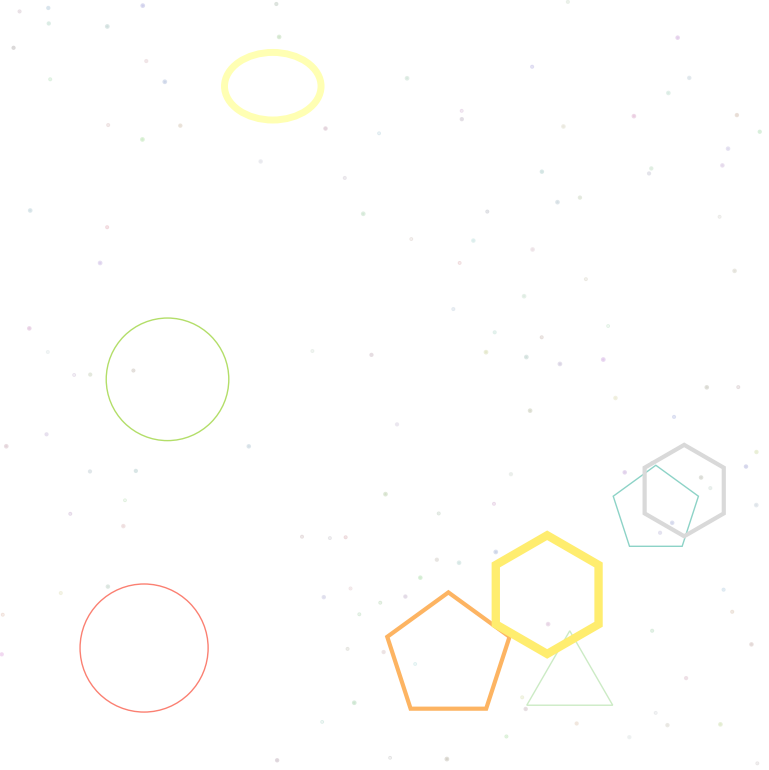[{"shape": "pentagon", "thickness": 0.5, "radius": 0.29, "center": [0.852, 0.338]}, {"shape": "oval", "thickness": 2.5, "radius": 0.31, "center": [0.354, 0.888]}, {"shape": "circle", "thickness": 0.5, "radius": 0.42, "center": [0.187, 0.158]}, {"shape": "pentagon", "thickness": 1.5, "radius": 0.42, "center": [0.582, 0.147]}, {"shape": "circle", "thickness": 0.5, "radius": 0.4, "center": [0.218, 0.507]}, {"shape": "hexagon", "thickness": 1.5, "radius": 0.3, "center": [0.889, 0.363]}, {"shape": "triangle", "thickness": 0.5, "radius": 0.32, "center": [0.74, 0.116]}, {"shape": "hexagon", "thickness": 3, "radius": 0.39, "center": [0.711, 0.228]}]